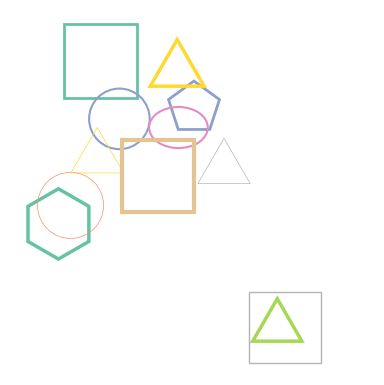[{"shape": "hexagon", "thickness": 2.5, "radius": 0.46, "center": [0.152, 0.418]}, {"shape": "square", "thickness": 2, "radius": 0.47, "center": [0.26, 0.842]}, {"shape": "circle", "thickness": 0.5, "radius": 0.43, "center": [0.183, 0.466]}, {"shape": "circle", "thickness": 1.5, "radius": 0.39, "center": [0.31, 0.691]}, {"shape": "pentagon", "thickness": 2, "radius": 0.35, "center": [0.504, 0.72]}, {"shape": "oval", "thickness": 1.5, "radius": 0.38, "center": [0.464, 0.669]}, {"shape": "triangle", "thickness": 2.5, "radius": 0.37, "center": [0.72, 0.151]}, {"shape": "triangle", "thickness": 2.5, "radius": 0.4, "center": [0.46, 0.816]}, {"shape": "triangle", "thickness": 0.5, "radius": 0.39, "center": [0.252, 0.59]}, {"shape": "square", "thickness": 3, "radius": 0.47, "center": [0.41, 0.543]}, {"shape": "triangle", "thickness": 0.5, "radius": 0.39, "center": [0.582, 0.562]}, {"shape": "square", "thickness": 1, "radius": 0.47, "center": [0.741, 0.15]}]